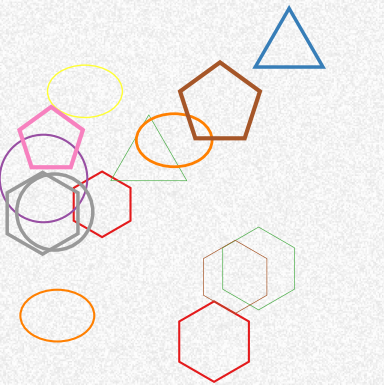[{"shape": "hexagon", "thickness": 1.5, "radius": 0.43, "center": [0.265, 0.469]}, {"shape": "hexagon", "thickness": 1.5, "radius": 0.52, "center": [0.556, 0.113]}, {"shape": "triangle", "thickness": 2.5, "radius": 0.51, "center": [0.751, 0.877]}, {"shape": "triangle", "thickness": 0.5, "radius": 0.57, "center": [0.387, 0.588]}, {"shape": "hexagon", "thickness": 0.5, "radius": 0.54, "center": [0.672, 0.303]}, {"shape": "circle", "thickness": 1.5, "radius": 0.57, "center": [0.113, 0.536]}, {"shape": "oval", "thickness": 1.5, "radius": 0.48, "center": [0.149, 0.18]}, {"shape": "oval", "thickness": 2, "radius": 0.49, "center": [0.452, 0.636]}, {"shape": "oval", "thickness": 1, "radius": 0.49, "center": [0.221, 0.763]}, {"shape": "pentagon", "thickness": 3, "radius": 0.55, "center": [0.571, 0.729]}, {"shape": "hexagon", "thickness": 0.5, "radius": 0.48, "center": [0.611, 0.281]}, {"shape": "pentagon", "thickness": 3, "radius": 0.43, "center": [0.133, 0.636]}, {"shape": "circle", "thickness": 2.5, "radius": 0.49, "center": [0.142, 0.449]}, {"shape": "hexagon", "thickness": 2.5, "radius": 0.53, "center": [0.111, 0.446]}]